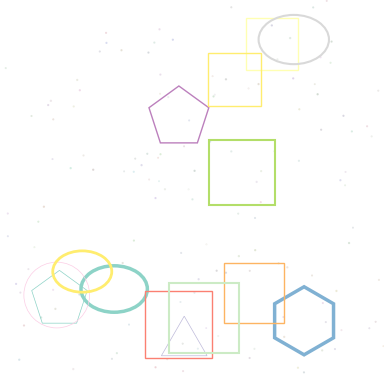[{"shape": "pentagon", "thickness": 0.5, "radius": 0.38, "center": [0.154, 0.222]}, {"shape": "oval", "thickness": 2.5, "radius": 0.43, "center": [0.297, 0.249]}, {"shape": "square", "thickness": 1, "radius": 0.34, "center": [0.707, 0.885]}, {"shape": "triangle", "thickness": 0.5, "radius": 0.34, "center": [0.478, 0.11]}, {"shape": "square", "thickness": 1, "radius": 0.43, "center": [0.463, 0.157]}, {"shape": "hexagon", "thickness": 2.5, "radius": 0.44, "center": [0.79, 0.167]}, {"shape": "square", "thickness": 1, "radius": 0.39, "center": [0.659, 0.239]}, {"shape": "square", "thickness": 1.5, "radius": 0.43, "center": [0.629, 0.552]}, {"shape": "circle", "thickness": 0.5, "radius": 0.43, "center": [0.147, 0.234]}, {"shape": "oval", "thickness": 1.5, "radius": 0.46, "center": [0.763, 0.897]}, {"shape": "pentagon", "thickness": 1, "radius": 0.41, "center": [0.465, 0.695]}, {"shape": "square", "thickness": 1.5, "radius": 0.45, "center": [0.53, 0.174]}, {"shape": "square", "thickness": 1, "radius": 0.34, "center": [0.61, 0.793]}, {"shape": "oval", "thickness": 2, "radius": 0.38, "center": [0.214, 0.295]}]